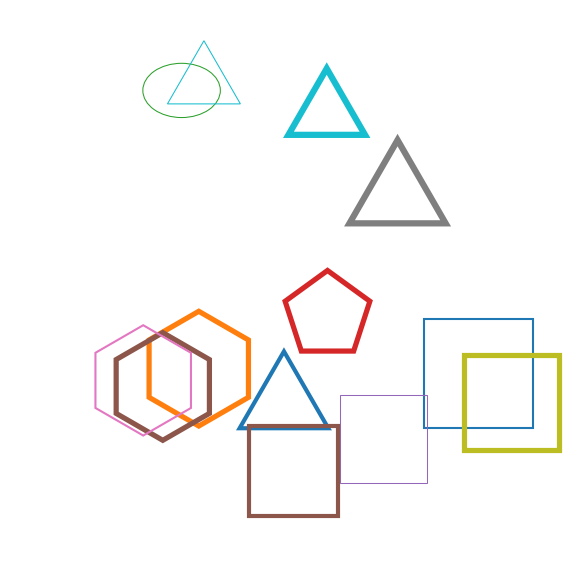[{"shape": "triangle", "thickness": 2, "radius": 0.44, "center": [0.492, 0.302]}, {"shape": "square", "thickness": 1, "radius": 0.47, "center": [0.829, 0.352]}, {"shape": "hexagon", "thickness": 2.5, "radius": 0.5, "center": [0.344, 0.361]}, {"shape": "oval", "thickness": 0.5, "radius": 0.34, "center": [0.314, 0.843]}, {"shape": "pentagon", "thickness": 2.5, "radius": 0.39, "center": [0.567, 0.454]}, {"shape": "square", "thickness": 0.5, "radius": 0.38, "center": [0.663, 0.239]}, {"shape": "square", "thickness": 2, "radius": 0.39, "center": [0.508, 0.184]}, {"shape": "hexagon", "thickness": 2.5, "radius": 0.47, "center": [0.282, 0.33]}, {"shape": "hexagon", "thickness": 1, "radius": 0.48, "center": [0.248, 0.34]}, {"shape": "triangle", "thickness": 3, "radius": 0.48, "center": [0.688, 0.66]}, {"shape": "square", "thickness": 2.5, "radius": 0.41, "center": [0.886, 0.302]}, {"shape": "triangle", "thickness": 0.5, "radius": 0.36, "center": [0.353, 0.856]}, {"shape": "triangle", "thickness": 3, "radius": 0.38, "center": [0.566, 0.804]}]